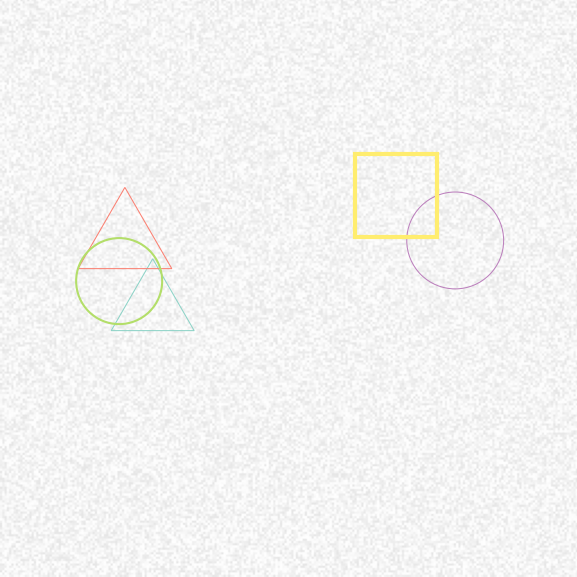[{"shape": "triangle", "thickness": 0.5, "radius": 0.41, "center": [0.264, 0.468]}, {"shape": "triangle", "thickness": 0.5, "radius": 0.47, "center": [0.216, 0.581]}, {"shape": "circle", "thickness": 1, "radius": 0.37, "center": [0.206, 0.512]}, {"shape": "circle", "thickness": 0.5, "radius": 0.42, "center": [0.788, 0.583]}, {"shape": "square", "thickness": 2, "radius": 0.36, "center": [0.686, 0.661]}]